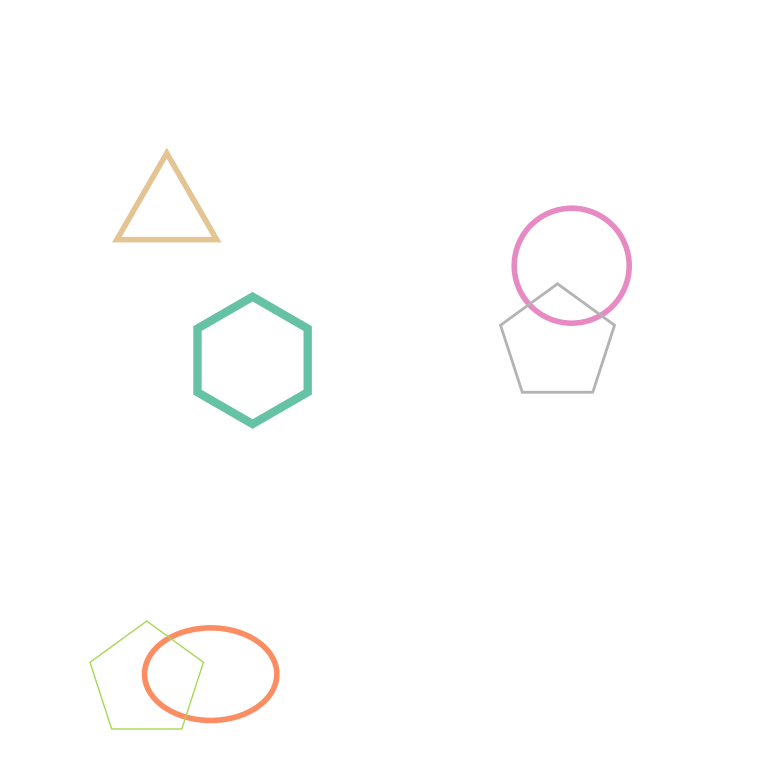[{"shape": "hexagon", "thickness": 3, "radius": 0.41, "center": [0.328, 0.532]}, {"shape": "oval", "thickness": 2, "radius": 0.43, "center": [0.274, 0.124]}, {"shape": "circle", "thickness": 2, "radius": 0.37, "center": [0.742, 0.655]}, {"shape": "pentagon", "thickness": 0.5, "radius": 0.39, "center": [0.191, 0.116]}, {"shape": "triangle", "thickness": 2, "radius": 0.37, "center": [0.217, 0.726]}, {"shape": "pentagon", "thickness": 1, "radius": 0.39, "center": [0.724, 0.554]}]